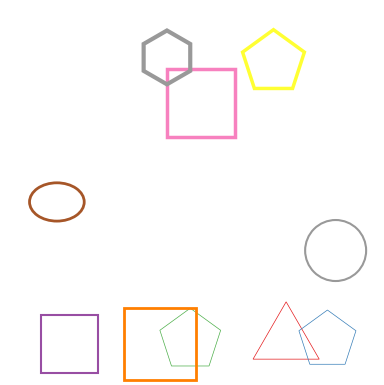[{"shape": "triangle", "thickness": 0.5, "radius": 0.5, "center": [0.743, 0.117]}, {"shape": "pentagon", "thickness": 0.5, "radius": 0.39, "center": [0.85, 0.117]}, {"shape": "pentagon", "thickness": 0.5, "radius": 0.41, "center": [0.494, 0.117]}, {"shape": "square", "thickness": 1.5, "radius": 0.37, "center": [0.181, 0.107]}, {"shape": "square", "thickness": 2, "radius": 0.47, "center": [0.416, 0.107]}, {"shape": "pentagon", "thickness": 2.5, "radius": 0.42, "center": [0.71, 0.838]}, {"shape": "oval", "thickness": 2, "radius": 0.36, "center": [0.148, 0.475]}, {"shape": "square", "thickness": 2.5, "radius": 0.44, "center": [0.522, 0.733]}, {"shape": "circle", "thickness": 1.5, "radius": 0.4, "center": [0.872, 0.349]}, {"shape": "hexagon", "thickness": 3, "radius": 0.35, "center": [0.434, 0.851]}]